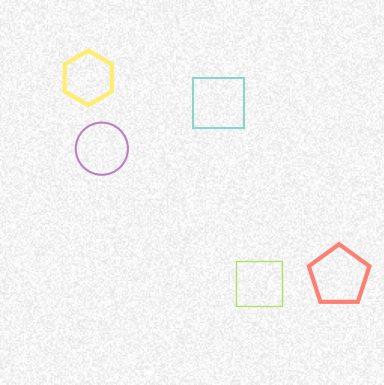[{"shape": "square", "thickness": 1.5, "radius": 0.33, "center": [0.567, 0.733]}, {"shape": "pentagon", "thickness": 3, "radius": 0.41, "center": [0.881, 0.283]}, {"shape": "square", "thickness": 1, "radius": 0.3, "center": [0.673, 0.263]}, {"shape": "circle", "thickness": 1.5, "radius": 0.34, "center": [0.265, 0.614]}, {"shape": "hexagon", "thickness": 3, "radius": 0.35, "center": [0.229, 0.798]}]